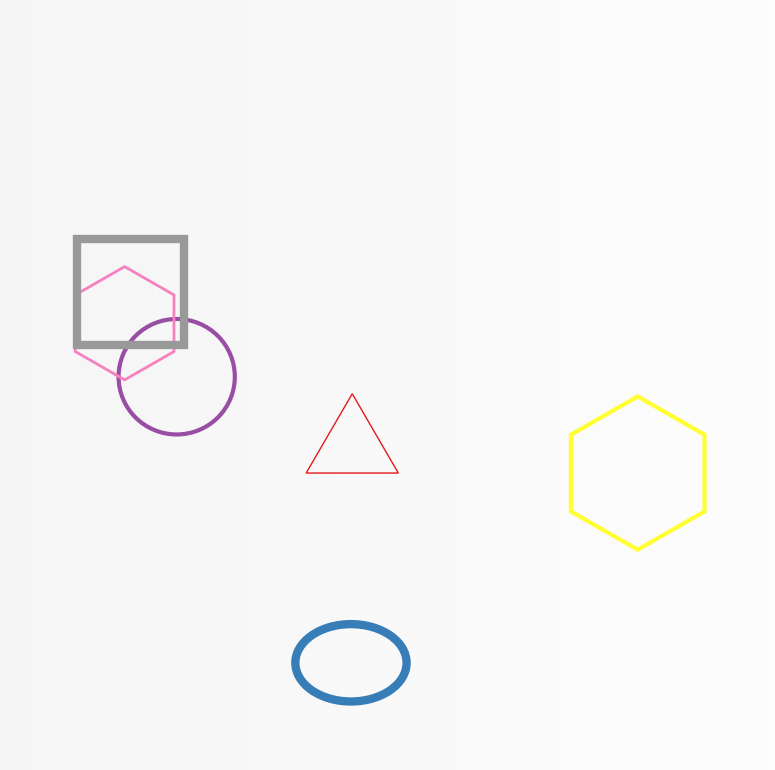[{"shape": "triangle", "thickness": 0.5, "radius": 0.34, "center": [0.455, 0.42]}, {"shape": "oval", "thickness": 3, "radius": 0.36, "center": [0.453, 0.139]}, {"shape": "circle", "thickness": 1.5, "radius": 0.37, "center": [0.228, 0.511]}, {"shape": "hexagon", "thickness": 1.5, "radius": 0.5, "center": [0.823, 0.386]}, {"shape": "hexagon", "thickness": 1, "radius": 0.37, "center": [0.161, 0.58]}, {"shape": "square", "thickness": 3, "radius": 0.34, "center": [0.168, 0.62]}]